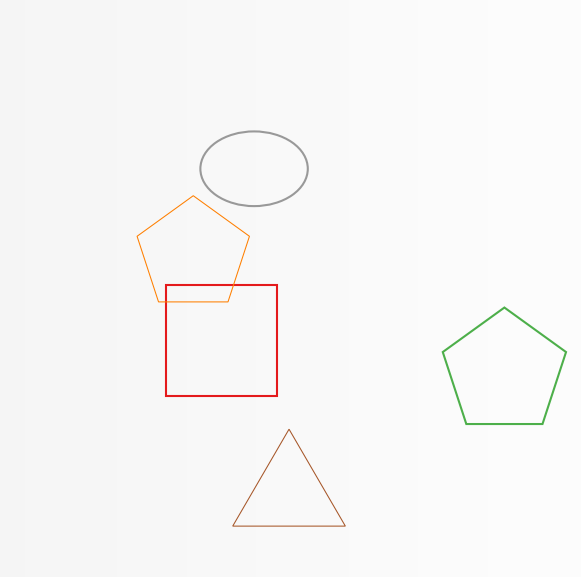[{"shape": "square", "thickness": 1, "radius": 0.48, "center": [0.381, 0.41]}, {"shape": "pentagon", "thickness": 1, "radius": 0.56, "center": [0.868, 0.355]}, {"shape": "pentagon", "thickness": 0.5, "radius": 0.51, "center": [0.332, 0.559]}, {"shape": "triangle", "thickness": 0.5, "radius": 0.56, "center": [0.497, 0.144]}, {"shape": "oval", "thickness": 1, "radius": 0.46, "center": [0.437, 0.707]}]